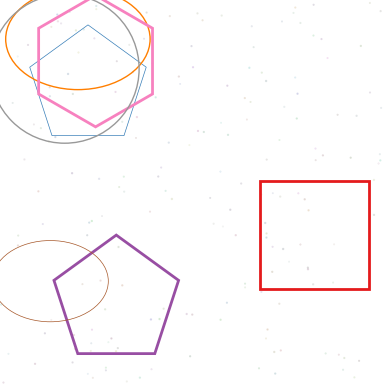[{"shape": "square", "thickness": 2, "radius": 0.71, "center": [0.817, 0.389]}, {"shape": "pentagon", "thickness": 0.5, "radius": 0.8, "center": [0.229, 0.776]}, {"shape": "pentagon", "thickness": 2, "radius": 0.85, "center": [0.302, 0.219]}, {"shape": "oval", "thickness": 1, "radius": 0.94, "center": [0.202, 0.898]}, {"shape": "oval", "thickness": 0.5, "radius": 0.75, "center": [0.131, 0.27]}, {"shape": "hexagon", "thickness": 2, "radius": 0.85, "center": [0.248, 0.841]}, {"shape": "circle", "thickness": 1, "radius": 0.97, "center": [0.168, 0.821]}]